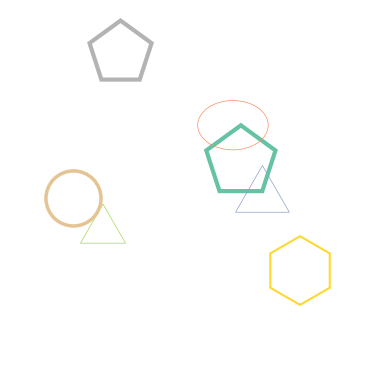[{"shape": "pentagon", "thickness": 3, "radius": 0.47, "center": [0.626, 0.58]}, {"shape": "oval", "thickness": 0.5, "radius": 0.46, "center": [0.605, 0.675]}, {"shape": "triangle", "thickness": 0.5, "radius": 0.4, "center": [0.682, 0.489]}, {"shape": "triangle", "thickness": 0.5, "radius": 0.34, "center": [0.268, 0.402]}, {"shape": "hexagon", "thickness": 1.5, "radius": 0.45, "center": [0.779, 0.297]}, {"shape": "circle", "thickness": 2.5, "radius": 0.36, "center": [0.191, 0.485]}, {"shape": "pentagon", "thickness": 3, "radius": 0.42, "center": [0.313, 0.862]}]